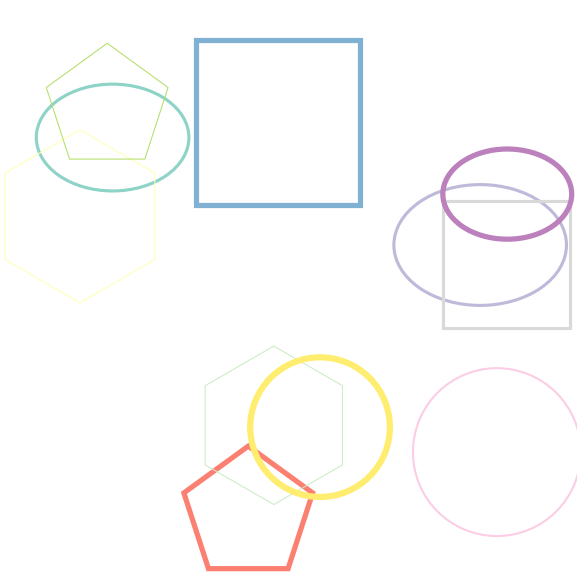[{"shape": "oval", "thickness": 1.5, "radius": 0.66, "center": [0.195, 0.761]}, {"shape": "hexagon", "thickness": 0.5, "radius": 0.75, "center": [0.138, 0.625]}, {"shape": "oval", "thickness": 1.5, "radius": 0.75, "center": [0.831, 0.575]}, {"shape": "pentagon", "thickness": 2.5, "radius": 0.59, "center": [0.43, 0.109]}, {"shape": "square", "thickness": 2.5, "radius": 0.71, "center": [0.482, 0.787]}, {"shape": "pentagon", "thickness": 0.5, "radius": 0.55, "center": [0.186, 0.813]}, {"shape": "circle", "thickness": 1, "radius": 0.73, "center": [0.86, 0.216]}, {"shape": "square", "thickness": 1.5, "radius": 0.55, "center": [0.877, 0.541]}, {"shape": "oval", "thickness": 2.5, "radius": 0.56, "center": [0.878, 0.663]}, {"shape": "hexagon", "thickness": 0.5, "radius": 0.69, "center": [0.474, 0.263]}, {"shape": "circle", "thickness": 3, "radius": 0.6, "center": [0.554, 0.259]}]